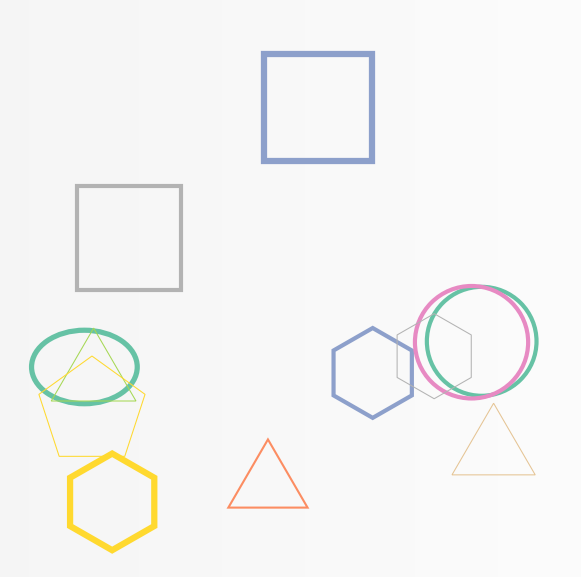[{"shape": "oval", "thickness": 2.5, "radius": 0.45, "center": [0.145, 0.364]}, {"shape": "circle", "thickness": 2, "radius": 0.47, "center": [0.829, 0.408]}, {"shape": "triangle", "thickness": 1, "radius": 0.39, "center": [0.461, 0.16]}, {"shape": "square", "thickness": 3, "radius": 0.46, "center": [0.547, 0.814]}, {"shape": "hexagon", "thickness": 2, "radius": 0.39, "center": [0.641, 0.353]}, {"shape": "circle", "thickness": 2, "radius": 0.49, "center": [0.811, 0.407]}, {"shape": "triangle", "thickness": 0.5, "radius": 0.42, "center": [0.161, 0.347]}, {"shape": "hexagon", "thickness": 3, "radius": 0.42, "center": [0.193, 0.13]}, {"shape": "pentagon", "thickness": 0.5, "radius": 0.48, "center": [0.158, 0.287]}, {"shape": "triangle", "thickness": 0.5, "radius": 0.41, "center": [0.849, 0.218]}, {"shape": "hexagon", "thickness": 0.5, "radius": 0.37, "center": [0.747, 0.382]}, {"shape": "square", "thickness": 2, "radius": 0.45, "center": [0.222, 0.587]}]